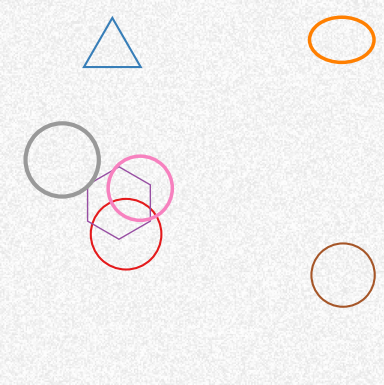[{"shape": "circle", "thickness": 1.5, "radius": 0.46, "center": [0.327, 0.392]}, {"shape": "triangle", "thickness": 1.5, "radius": 0.43, "center": [0.292, 0.868]}, {"shape": "hexagon", "thickness": 1, "radius": 0.47, "center": [0.309, 0.473]}, {"shape": "oval", "thickness": 2.5, "radius": 0.42, "center": [0.888, 0.897]}, {"shape": "circle", "thickness": 1.5, "radius": 0.41, "center": [0.891, 0.285]}, {"shape": "circle", "thickness": 2.5, "radius": 0.42, "center": [0.364, 0.511]}, {"shape": "circle", "thickness": 3, "radius": 0.48, "center": [0.162, 0.585]}]